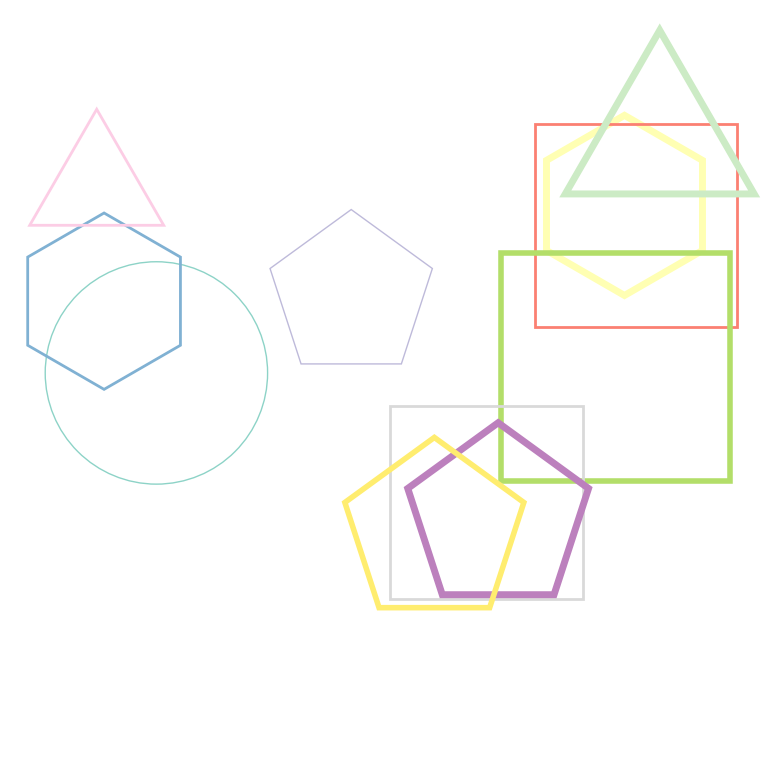[{"shape": "circle", "thickness": 0.5, "radius": 0.72, "center": [0.203, 0.516]}, {"shape": "hexagon", "thickness": 2.5, "radius": 0.58, "center": [0.811, 0.733]}, {"shape": "pentagon", "thickness": 0.5, "radius": 0.55, "center": [0.456, 0.617]}, {"shape": "square", "thickness": 1, "radius": 0.66, "center": [0.826, 0.707]}, {"shape": "hexagon", "thickness": 1, "radius": 0.57, "center": [0.135, 0.609]}, {"shape": "square", "thickness": 2, "radius": 0.74, "center": [0.8, 0.523]}, {"shape": "triangle", "thickness": 1, "radius": 0.5, "center": [0.126, 0.758]}, {"shape": "square", "thickness": 1, "radius": 0.63, "center": [0.632, 0.347]}, {"shape": "pentagon", "thickness": 2.5, "radius": 0.62, "center": [0.647, 0.328]}, {"shape": "triangle", "thickness": 2.5, "radius": 0.71, "center": [0.857, 0.819]}, {"shape": "pentagon", "thickness": 2, "radius": 0.61, "center": [0.564, 0.31]}]